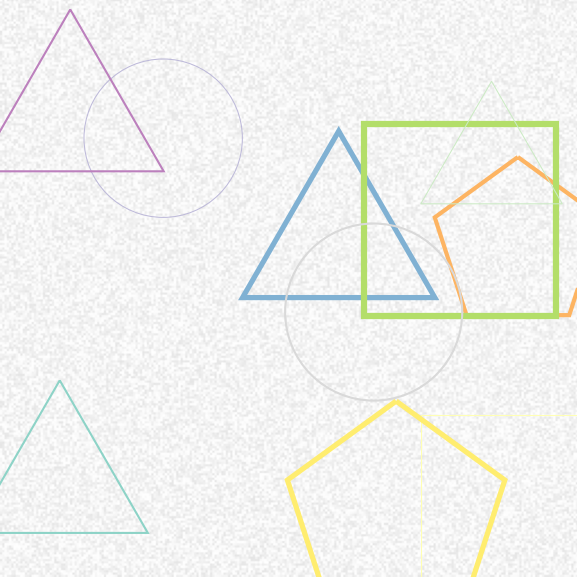[{"shape": "triangle", "thickness": 1, "radius": 0.88, "center": [0.103, 0.164]}, {"shape": "square", "thickness": 0.5, "radius": 0.81, "center": [0.892, 0.118]}, {"shape": "circle", "thickness": 0.5, "radius": 0.69, "center": [0.283, 0.76]}, {"shape": "triangle", "thickness": 2.5, "radius": 0.96, "center": [0.587, 0.58]}, {"shape": "pentagon", "thickness": 2, "radius": 0.76, "center": [0.897, 0.576]}, {"shape": "square", "thickness": 3, "radius": 0.83, "center": [0.797, 0.618]}, {"shape": "circle", "thickness": 1, "radius": 0.77, "center": [0.647, 0.459]}, {"shape": "triangle", "thickness": 1, "radius": 0.93, "center": [0.122, 0.796]}, {"shape": "triangle", "thickness": 0.5, "radius": 0.71, "center": [0.851, 0.717]}, {"shape": "pentagon", "thickness": 2.5, "radius": 0.99, "center": [0.686, 0.107]}]